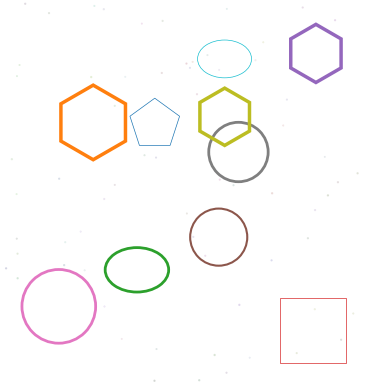[{"shape": "pentagon", "thickness": 0.5, "radius": 0.34, "center": [0.402, 0.677]}, {"shape": "hexagon", "thickness": 2.5, "radius": 0.48, "center": [0.242, 0.682]}, {"shape": "oval", "thickness": 2, "radius": 0.41, "center": [0.356, 0.299]}, {"shape": "square", "thickness": 0.5, "radius": 0.43, "center": [0.813, 0.141]}, {"shape": "hexagon", "thickness": 2.5, "radius": 0.38, "center": [0.821, 0.861]}, {"shape": "circle", "thickness": 1.5, "radius": 0.37, "center": [0.568, 0.384]}, {"shape": "circle", "thickness": 2, "radius": 0.48, "center": [0.153, 0.204]}, {"shape": "circle", "thickness": 2, "radius": 0.39, "center": [0.619, 0.605]}, {"shape": "hexagon", "thickness": 2.5, "radius": 0.37, "center": [0.584, 0.697]}, {"shape": "oval", "thickness": 0.5, "radius": 0.35, "center": [0.583, 0.847]}]